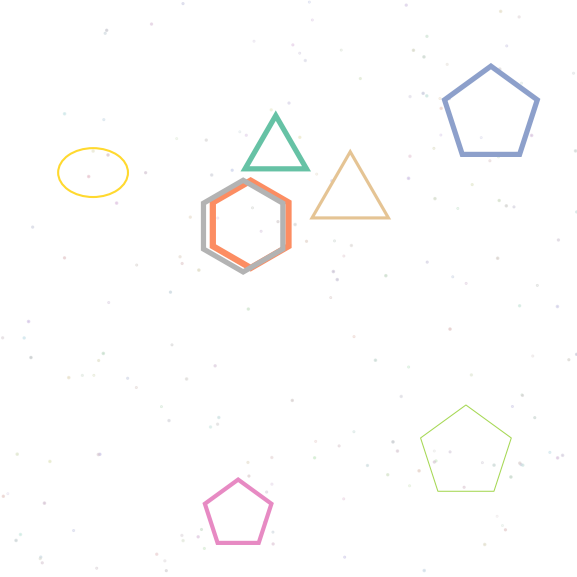[{"shape": "triangle", "thickness": 2.5, "radius": 0.31, "center": [0.478, 0.738]}, {"shape": "hexagon", "thickness": 3, "radius": 0.38, "center": [0.434, 0.611]}, {"shape": "pentagon", "thickness": 2.5, "radius": 0.42, "center": [0.85, 0.8]}, {"shape": "pentagon", "thickness": 2, "radius": 0.3, "center": [0.412, 0.108]}, {"shape": "pentagon", "thickness": 0.5, "radius": 0.41, "center": [0.807, 0.215]}, {"shape": "oval", "thickness": 1, "radius": 0.3, "center": [0.161, 0.7]}, {"shape": "triangle", "thickness": 1.5, "radius": 0.38, "center": [0.606, 0.66]}, {"shape": "hexagon", "thickness": 2.5, "radius": 0.4, "center": [0.421, 0.608]}]